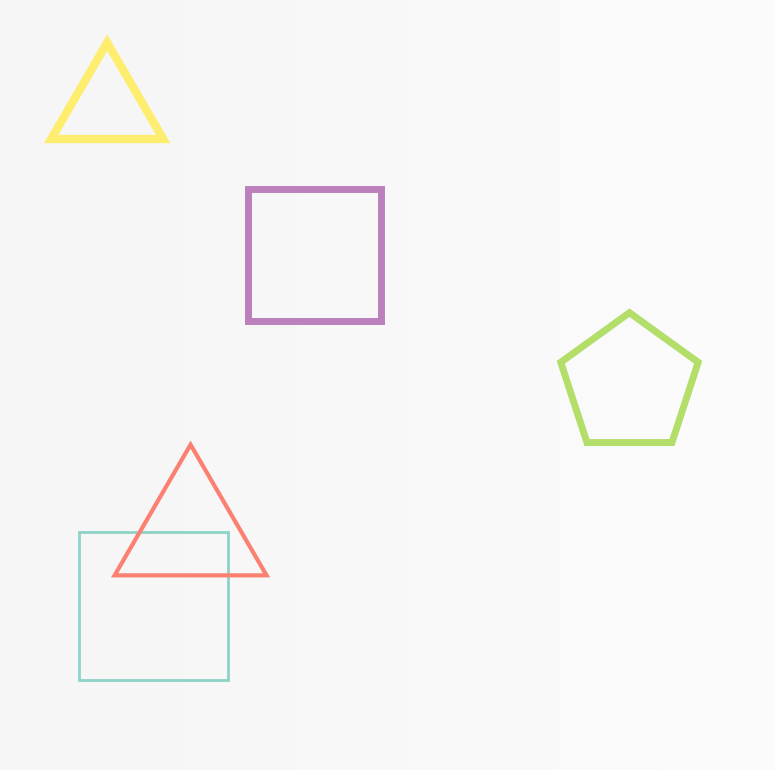[{"shape": "square", "thickness": 1, "radius": 0.48, "center": [0.198, 0.213]}, {"shape": "triangle", "thickness": 1.5, "radius": 0.57, "center": [0.246, 0.309]}, {"shape": "pentagon", "thickness": 2.5, "radius": 0.47, "center": [0.812, 0.501]}, {"shape": "square", "thickness": 2.5, "radius": 0.43, "center": [0.405, 0.668]}, {"shape": "triangle", "thickness": 3, "radius": 0.42, "center": [0.138, 0.861]}]